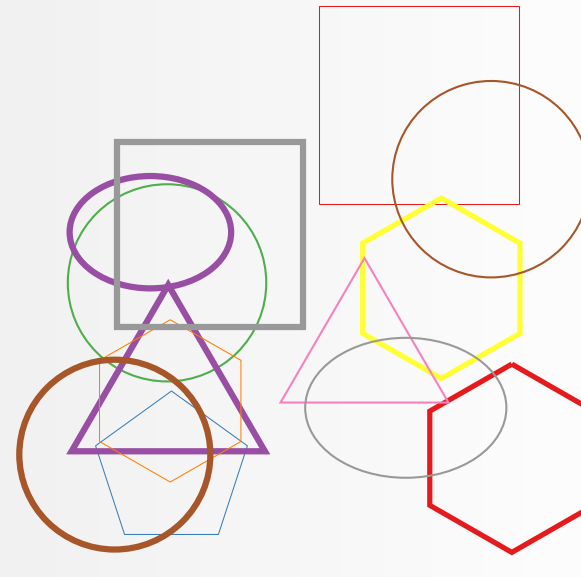[{"shape": "hexagon", "thickness": 2.5, "radius": 0.82, "center": [0.881, 0.206]}, {"shape": "square", "thickness": 0.5, "radius": 0.86, "center": [0.721, 0.817]}, {"shape": "pentagon", "thickness": 0.5, "radius": 0.69, "center": [0.295, 0.185]}, {"shape": "circle", "thickness": 1, "radius": 0.85, "center": [0.287, 0.509]}, {"shape": "triangle", "thickness": 3, "radius": 0.96, "center": [0.289, 0.314]}, {"shape": "oval", "thickness": 3, "radius": 0.69, "center": [0.259, 0.597]}, {"shape": "hexagon", "thickness": 0.5, "radius": 0.7, "center": [0.293, 0.305]}, {"shape": "hexagon", "thickness": 2.5, "radius": 0.78, "center": [0.759, 0.5]}, {"shape": "circle", "thickness": 3, "radius": 0.82, "center": [0.198, 0.212]}, {"shape": "circle", "thickness": 1, "radius": 0.85, "center": [0.845, 0.689]}, {"shape": "triangle", "thickness": 1, "radius": 0.83, "center": [0.627, 0.385]}, {"shape": "square", "thickness": 3, "radius": 0.8, "center": [0.362, 0.593]}, {"shape": "oval", "thickness": 1, "radius": 0.87, "center": [0.698, 0.293]}]